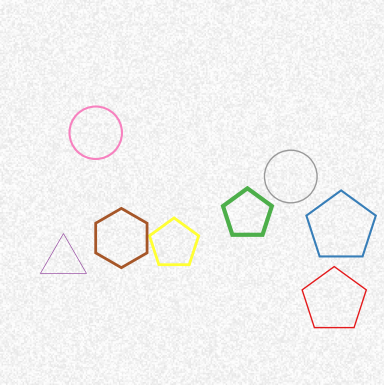[{"shape": "pentagon", "thickness": 1, "radius": 0.44, "center": [0.868, 0.22]}, {"shape": "pentagon", "thickness": 1.5, "radius": 0.47, "center": [0.886, 0.411]}, {"shape": "pentagon", "thickness": 3, "radius": 0.33, "center": [0.643, 0.444]}, {"shape": "triangle", "thickness": 0.5, "radius": 0.35, "center": [0.165, 0.324]}, {"shape": "pentagon", "thickness": 2, "radius": 0.34, "center": [0.452, 0.367]}, {"shape": "hexagon", "thickness": 2, "radius": 0.39, "center": [0.315, 0.382]}, {"shape": "circle", "thickness": 1.5, "radius": 0.34, "center": [0.249, 0.655]}, {"shape": "circle", "thickness": 1, "radius": 0.34, "center": [0.755, 0.542]}]